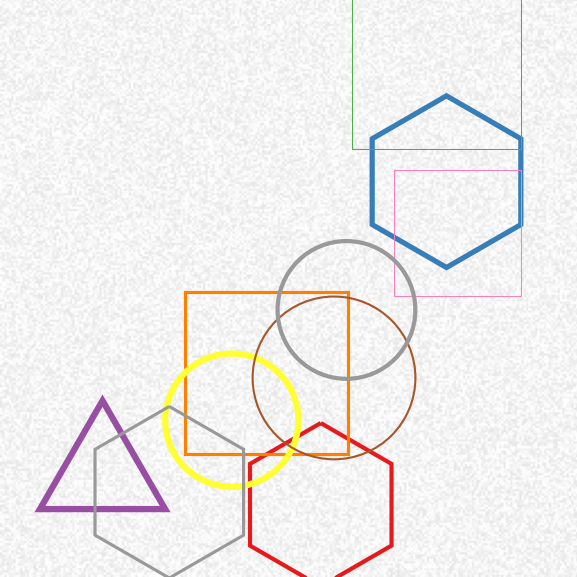[{"shape": "hexagon", "thickness": 2, "radius": 0.71, "center": [0.555, 0.125]}, {"shape": "hexagon", "thickness": 2.5, "radius": 0.74, "center": [0.773, 0.685]}, {"shape": "square", "thickness": 0.5, "radius": 0.73, "center": [0.755, 0.888]}, {"shape": "triangle", "thickness": 3, "radius": 0.63, "center": [0.178, 0.18]}, {"shape": "square", "thickness": 1.5, "radius": 0.7, "center": [0.462, 0.353]}, {"shape": "circle", "thickness": 3, "radius": 0.58, "center": [0.401, 0.272]}, {"shape": "circle", "thickness": 1, "radius": 0.7, "center": [0.578, 0.345]}, {"shape": "square", "thickness": 0.5, "radius": 0.55, "center": [0.792, 0.596]}, {"shape": "hexagon", "thickness": 1.5, "radius": 0.74, "center": [0.293, 0.147]}, {"shape": "circle", "thickness": 2, "radius": 0.6, "center": [0.6, 0.462]}]